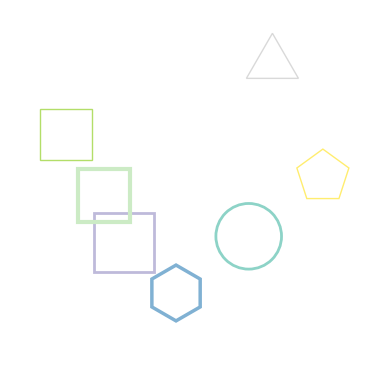[{"shape": "circle", "thickness": 2, "radius": 0.43, "center": [0.646, 0.386]}, {"shape": "square", "thickness": 2, "radius": 0.39, "center": [0.322, 0.37]}, {"shape": "hexagon", "thickness": 2.5, "radius": 0.36, "center": [0.457, 0.239]}, {"shape": "square", "thickness": 1, "radius": 0.34, "center": [0.171, 0.651]}, {"shape": "triangle", "thickness": 1, "radius": 0.39, "center": [0.708, 0.835]}, {"shape": "square", "thickness": 3, "radius": 0.34, "center": [0.27, 0.493]}, {"shape": "pentagon", "thickness": 1, "radius": 0.36, "center": [0.839, 0.542]}]